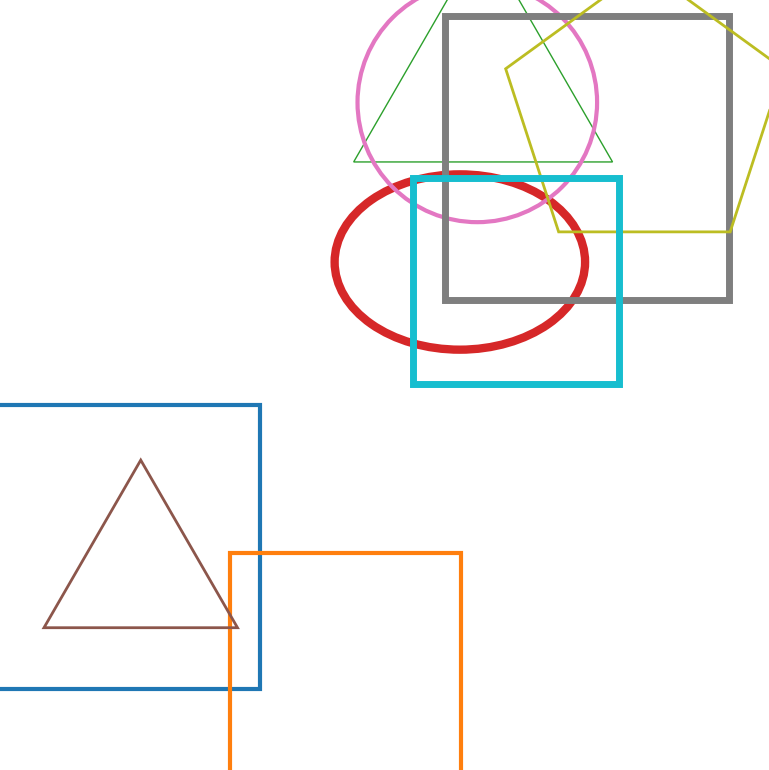[{"shape": "square", "thickness": 1.5, "radius": 0.92, "center": [0.154, 0.29]}, {"shape": "square", "thickness": 1.5, "radius": 0.75, "center": [0.448, 0.131]}, {"shape": "triangle", "thickness": 0.5, "radius": 0.97, "center": [0.627, 0.887]}, {"shape": "oval", "thickness": 3, "radius": 0.81, "center": [0.597, 0.66]}, {"shape": "triangle", "thickness": 1, "radius": 0.73, "center": [0.183, 0.257]}, {"shape": "circle", "thickness": 1.5, "radius": 0.78, "center": [0.62, 0.867]}, {"shape": "square", "thickness": 2.5, "radius": 0.92, "center": [0.762, 0.795]}, {"shape": "pentagon", "thickness": 1, "radius": 0.95, "center": [0.837, 0.852]}, {"shape": "square", "thickness": 2.5, "radius": 0.67, "center": [0.67, 0.635]}]